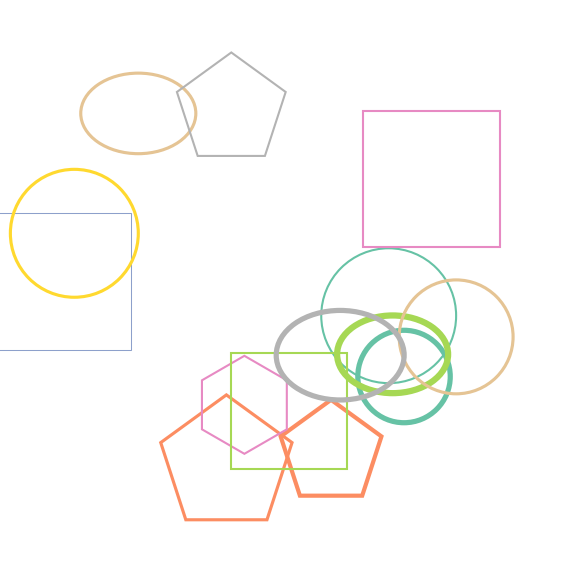[{"shape": "circle", "thickness": 2.5, "radius": 0.4, "center": [0.7, 0.347]}, {"shape": "circle", "thickness": 1, "radius": 0.58, "center": [0.673, 0.452]}, {"shape": "pentagon", "thickness": 2, "radius": 0.46, "center": [0.573, 0.215]}, {"shape": "pentagon", "thickness": 1.5, "radius": 0.6, "center": [0.392, 0.196]}, {"shape": "square", "thickness": 0.5, "radius": 0.6, "center": [0.108, 0.512]}, {"shape": "hexagon", "thickness": 1, "radius": 0.42, "center": [0.423, 0.298]}, {"shape": "square", "thickness": 1, "radius": 0.59, "center": [0.748, 0.689]}, {"shape": "oval", "thickness": 3, "radius": 0.48, "center": [0.68, 0.386]}, {"shape": "square", "thickness": 1, "radius": 0.5, "center": [0.5, 0.288]}, {"shape": "circle", "thickness": 1.5, "radius": 0.55, "center": [0.129, 0.595]}, {"shape": "oval", "thickness": 1.5, "radius": 0.5, "center": [0.239, 0.803]}, {"shape": "circle", "thickness": 1.5, "radius": 0.49, "center": [0.79, 0.416]}, {"shape": "oval", "thickness": 2.5, "radius": 0.55, "center": [0.589, 0.384]}, {"shape": "pentagon", "thickness": 1, "radius": 0.5, "center": [0.401, 0.809]}]